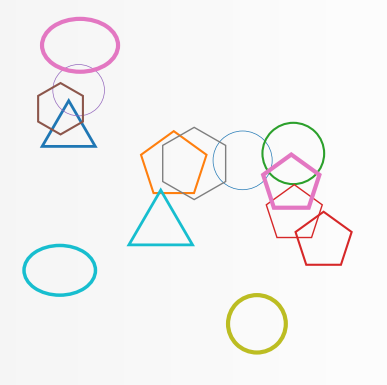[{"shape": "triangle", "thickness": 2, "radius": 0.4, "center": [0.177, 0.659]}, {"shape": "circle", "thickness": 0.5, "radius": 0.38, "center": [0.626, 0.583]}, {"shape": "pentagon", "thickness": 1.5, "radius": 0.44, "center": [0.448, 0.57]}, {"shape": "circle", "thickness": 1.5, "radius": 0.4, "center": [0.757, 0.601]}, {"shape": "pentagon", "thickness": 1.5, "radius": 0.38, "center": [0.835, 0.374]}, {"shape": "pentagon", "thickness": 1, "radius": 0.38, "center": [0.759, 0.444]}, {"shape": "circle", "thickness": 0.5, "radius": 0.33, "center": [0.203, 0.766]}, {"shape": "hexagon", "thickness": 1.5, "radius": 0.33, "center": [0.156, 0.718]}, {"shape": "oval", "thickness": 3, "radius": 0.49, "center": [0.207, 0.882]}, {"shape": "pentagon", "thickness": 3, "radius": 0.38, "center": [0.752, 0.522]}, {"shape": "hexagon", "thickness": 1, "radius": 0.47, "center": [0.501, 0.575]}, {"shape": "circle", "thickness": 3, "radius": 0.37, "center": [0.663, 0.159]}, {"shape": "triangle", "thickness": 2, "radius": 0.47, "center": [0.415, 0.411]}, {"shape": "oval", "thickness": 2.5, "radius": 0.46, "center": [0.154, 0.298]}]